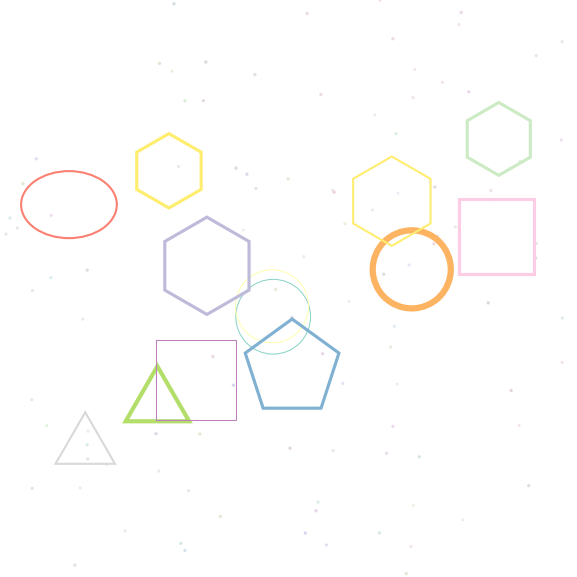[{"shape": "circle", "thickness": 0.5, "radius": 0.32, "center": [0.473, 0.451]}, {"shape": "circle", "thickness": 0.5, "radius": 0.32, "center": [0.471, 0.469]}, {"shape": "hexagon", "thickness": 1.5, "radius": 0.42, "center": [0.358, 0.539]}, {"shape": "oval", "thickness": 1, "radius": 0.41, "center": [0.119, 0.645]}, {"shape": "pentagon", "thickness": 1.5, "radius": 0.43, "center": [0.506, 0.361]}, {"shape": "circle", "thickness": 3, "radius": 0.34, "center": [0.713, 0.533]}, {"shape": "triangle", "thickness": 2, "radius": 0.32, "center": [0.273, 0.301]}, {"shape": "square", "thickness": 1.5, "radius": 0.33, "center": [0.86, 0.59]}, {"shape": "triangle", "thickness": 1, "radius": 0.3, "center": [0.148, 0.226]}, {"shape": "square", "thickness": 0.5, "radius": 0.35, "center": [0.34, 0.341]}, {"shape": "hexagon", "thickness": 1.5, "radius": 0.32, "center": [0.864, 0.759]}, {"shape": "hexagon", "thickness": 1.5, "radius": 0.32, "center": [0.293, 0.703]}, {"shape": "hexagon", "thickness": 1, "radius": 0.39, "center": [0.679, 0.651]}]